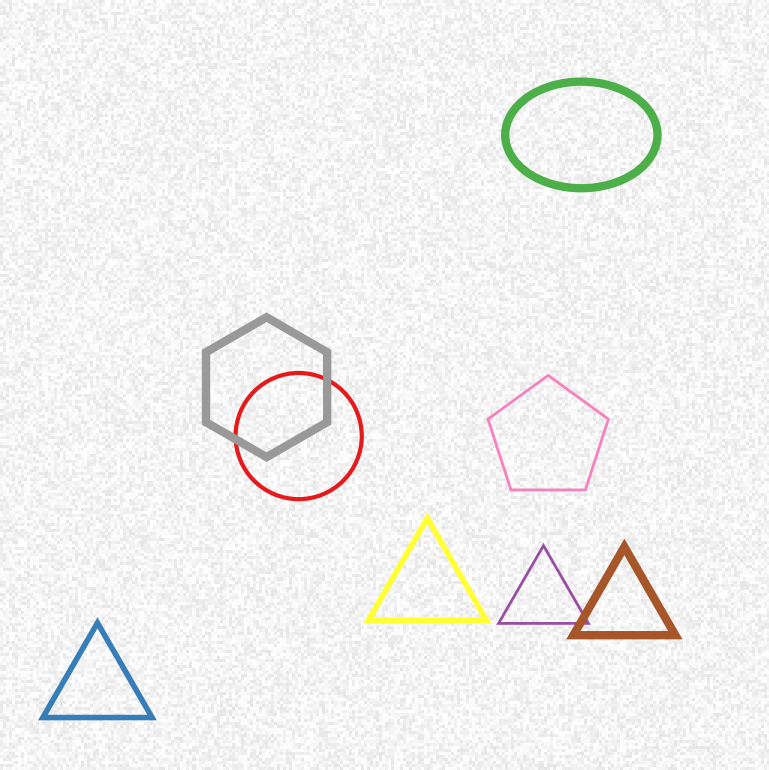[{"shape": "circle", "thickness": 1.5, "radius": 0.41, "center": [0.388, 0.434]}, {"shape": "triangle", "thickness": 2, "radius": 0.41, "center": [0.127, 0.109]}, {"shape": "oval", "thickness": 3, "radius": 0.49, "center": [0.755, 0.825]}, {"shape": "triangle", "thickness": 1, "radius": 0.34, "center": [0.706, 0.224]}, {"shape": "triangle", "thickness": 2, "radius": 0.44, "center": [0.555, 0.239]}, {"shape": "triangle", "thickness": 3, "radius": 0.38, "center": [0.811, 0.213]}, {"shape": "pentagon", "thickness": 1, "radius": 0.41, "center": [0.712, 0.43]}, {"shape": "hexagon", "thickness": 3, "radius": 0.45, "center": [0.346, 0.497]}]